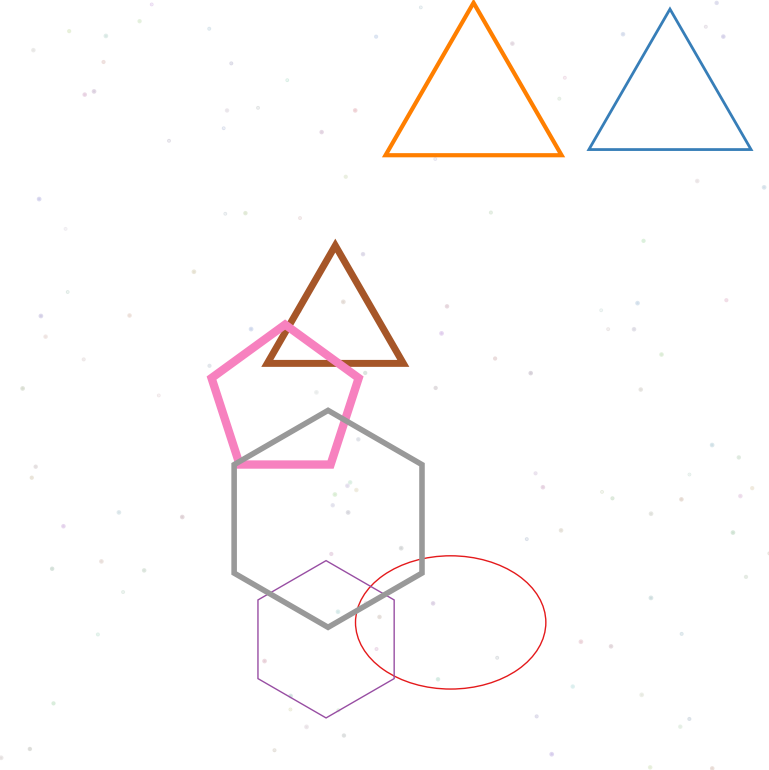[{"shape": "oval", "thickness": 0.5, "radius": 0.62, "center": [0.585, 0.192]}, {"shape": "triangle", "thickness": 1, "radius": 0.61, "center": [0.87, 0.867]}, {"shape": "hexagon", "thickness": 0.5, "radius": 0.51, "center": [0.423, 0.17]}, {"shape": "triangle", "thickness": 1.5, "radius": 0.66, "center": [0.615, 0.864]}, {"shape": "triangle", "thickness": 2.5, "radius": 0.51, "center": [0.435, 0.579]}, {"shape": "pentagon", "thickness": 3, "radius": 0.5, "center": [0.37, 0.478]}, {"shape": "hexagon", "thickness": 2, "radius": 0.7, "center": [0.426, 0.326]}]